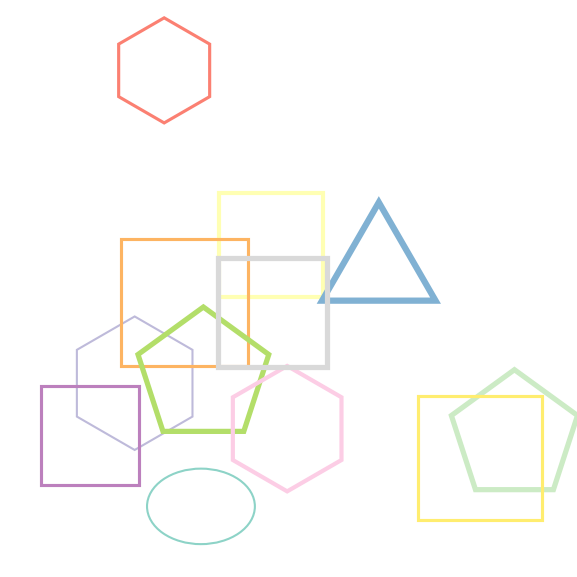[{"shape": "oval", "thickness": 1, "radius": 0.47, "center": [0.348, 0.122]}, {"shape": "square", "thickness": 2, "radius": 0.45, "center": [0.469, 0.574]}, {"shape": "hexagon", "thickness": 1, "radius": 0.58, "center": [0.233, 0.336]}, {"shape": "hexagon", "thickness": 1.5, "radius": 0.45, "center": [0.284, 0.877]}, {"shape": "triangle", "thickness": 3, "radius": 0.57, "center": [0.656, 0.535]}, {"shape": "square", "thickness": 1.5, "radius": 0.55, "center": [0.319, 0.475]}, {"shape": "pentagon", "thickness": 2.5, "radius": 0.6, "center": [0.352, 0.348]}, {"shape": "hexagon", "thickness": 2, "radius": 0.54, "center": [0.497, 0.257]}, {"shape": "square", "thickness": 2.5, "radius": 0.47, "center": [0.472, 0.457]}, {"shape": "square", "thickness": 1.5, "radius": 0.43, "center": [0.155, 0.245]}, {"shape": "pentagon", "thickness": 2.5, "radius": 0.57, "center": [0.891, 0.244]}, {"shape": "square", "thickness": 1.5, "radius": 0.54, "center": [0.832, 0.206]}]